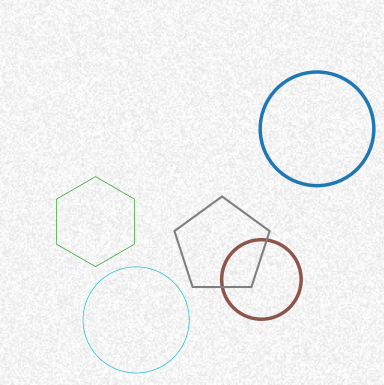[{"shape": "circle", "thickness": 2.5, "radius": 0.74, "center": [0.823, 0.665]}, {"shape": "hexagon", "thickness": 0.5, "radius": 0.58, "center": [0.248, 0.424]}, {"shape": "circle", "thickness": 2.5, "radius": 0.52, "center": [0.679, 0.274]}, {"shape": "pentagon", "thickness": 1.5, "radius": 0.65, "center": [0.577, 0.36]}, {"shape": "circle", "thickness": 0.5, "radius": 0.69, "center": [0.354, 0.169]}]